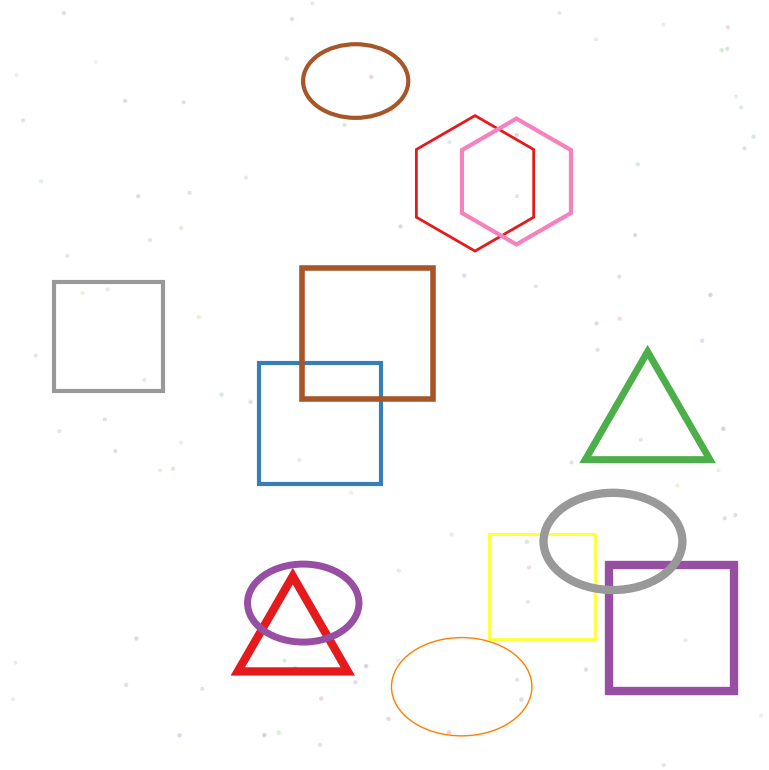[{"shape": "triangle", "thickness": 3, "radius": 0.41, "center": [0.38, 0.169]}, {"shape": "hexagon", "thickness": 1, "radius": 0.44, "center": [0.617, 0.762]}, {"shape": "square", "thickness": 1.5, "radius": 0.39, "center": [0.416, 0.45]}, {"shape": "triangle", "thickness": 2.5, "radius": 0.47, "center": [0.841, 0.45]}, {"shape": "oval", "thickness": 2.5, "radius": 0.36, "center": [0.394, 0.217]}, {"shape": "square", "thickness": 3, "radius": 0.41, "center": [0.872, 0.184]}, {"shape": "oval", "thickness": 0.5, "radius": 0.46, "center": [0.6, 0.108]}, {"shape": "square", "thickness": 1, "radius": 0.34, "center": [0.704, 0.239]}, {"shape": "square", "thickness": 2, "radius": 0.43, "center": [0.477, 0.567]}, {"shape": "oval", "thickness": 1.5, "radius": 0.34, "center": [0.462, 0.895]}, {"shape": "hexagon", "thickness": 1.5, "radius": 0.41, "center": [0.671, 0.764]}, {"shape": "square", "thickness": 1.5, "radius": 0.36, "center": [0.141, 0.563]}, {"shape": "oval", "thickness": 3, "radius": 0.45, "center": [0.796, 0.297]}]